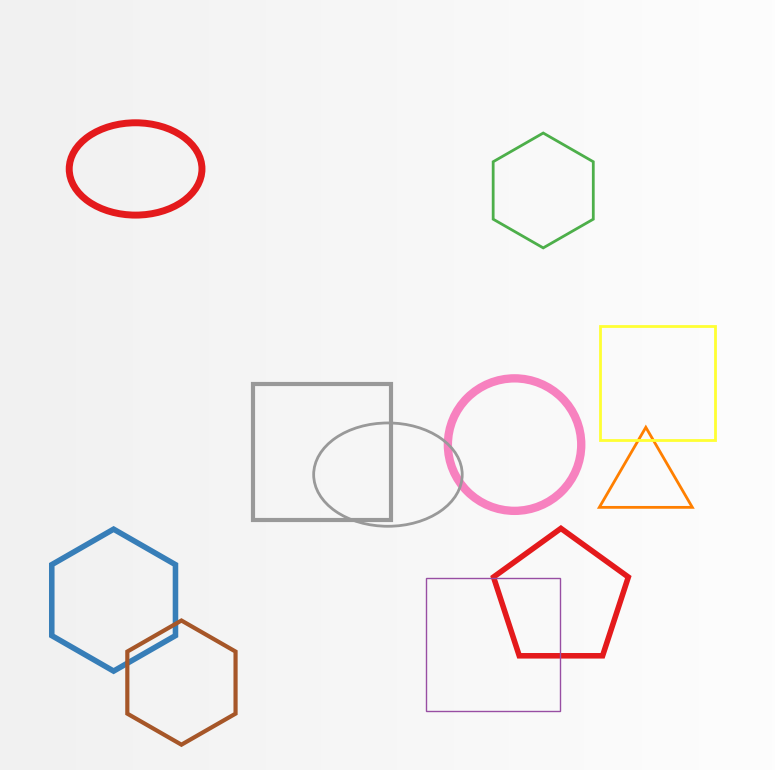[{"shape": "oval", "thickness": 2.5, "radius": 0.43, "center": [0.175, 0.781]}, {"shape": "pentagon", "thickness": 2, "radius": 0.46, "center": [0.724, 0.222]}, {"shape": "hexagon", "thickness": 2, "radius": 0.46, "center": [0.147, 0.221]}, {"shape": "hexagon", "thickness": 1, "radius": 0.37, "center": [0.701, 0.753]}, {"shape": "square", "thickness": 0.5, "radius": 0.43, "center": [0.637, 0.163]}, {"shape": "triangle", "thickness": 1, "radius": 0.35, "center": [0.833, 0.376]}, {"shape": "square", "thickness": 1, "radius": 0.37, "center": [0.848, 0.502]}, {"shape": "hexagon", "thickness": 1.5, "radius": 0.4, "center": [0.234, 0.114]}, {"shape": "circle", "thickness": 3, "radius": 0.43, "center": [0.664, 0.423]}, {"shape": "oval", "thickness": 1, "radius": 0.48, "center": [0.501, 0.384]}, {"shape": "square", "thickness": 1.5, "radius": 0.44, "center": [0.416, 0.413]}]